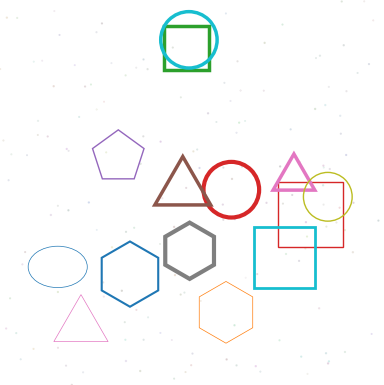[{"shape": "hexagon", "thickness": 1.5, "radius": 0.42, "center": [0.338, 0.288]}, {"shape": "oval", "thickness": 0.5, "radius": 0.38, "center": [0.15, 0.307]}, {"shape": "hexagon", "thickness": 0.5, "radius": 0.4, "center": [0.587, 0.189]}, {"shape": "square", "thickness": 2.5, "radius": 0.29, "center": [0.484, 0.876]}, {"shape": "circle", "thickness": 3, "radius": 0.36, "center": [0.601, 0.507]}, {"shape": "square", "thickness": 1, "radius": 0.42, "center": [0.806, 0.442]}, {"shape": "pentagon", "thickness": 1, "radius": 0.35, "center": [0.307, 0.592]}, {"shape": "triangle", "thickness": 2.5, "radius": 0.42, "center": [0.475, 0.51]}, {"shape": "triangle", "thickness": 2.5, "radius": 0.31, "center": [0.763, 0.537]}, {"shape": "triangle", "thickness": 0.5, "radius": 0.41, "center": [0.21, 0.153]}, {"shape": "hexagon", "thickness": 3, "radius": 0.37, "center": [0.493, 0.349]}, {"shape": "circle", "thickness": 1, "radius": 0.32, "center": [0.851, 0.489]}, {"shape": "circle", "thickness": 2.5, "radius": 0.37, "center": [0.491, 0.897]}, {"shape": "square", "thickness": 2, "radius": 0.4, "center": [0.739, 0.332]}]